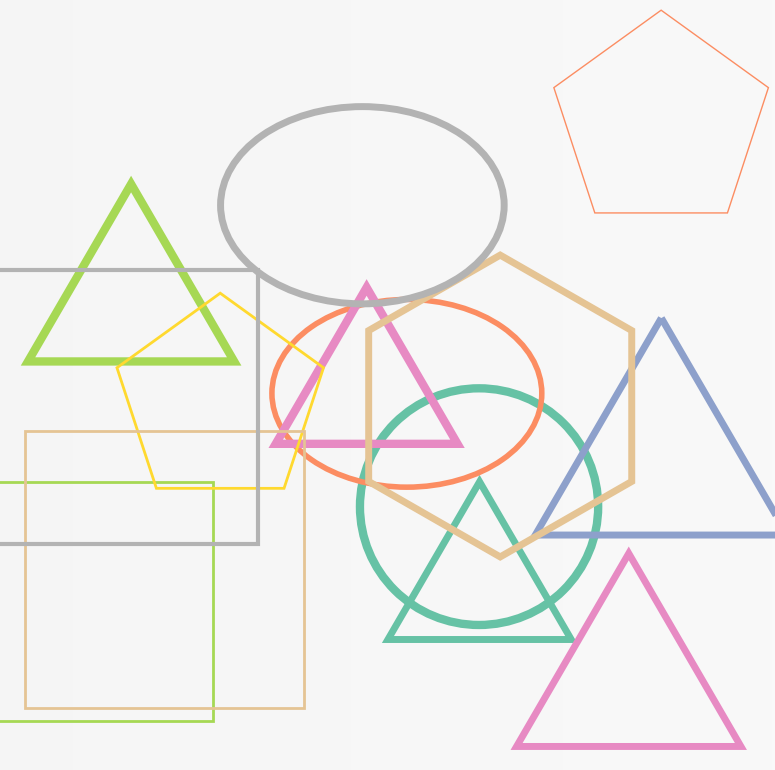[{"shape": "triangle", "thickness": 2.5, "radius": 0.68, "center": [0.619, 0.238]}, {"shape": "circle", "thickness": 3, "radius": 0.77, "center": [0.618, 0.342]}, {"shape": "oval", "thickness": 2, "radius": 0.87, "center": [0.525, 0.489]}, {"shape": "pentagon", "thickness": 0.5, "radius": 0.73, "center": [0.853, 0.841]}, {"shape": "triangle", "thickness": 2.5, "radius": 0.94, "center": [0.853, 0.399]}, {"shape": "triangle", "thickness": 2.5, "radius": 0.84, "center": [0.811, 0.114]}, {"shape": "triangle", "thickness": 3, "radius": 0.68, "center": [0.473, 0.491]}, {"shape": "triangle", "thickness": 3, "radius": 0.77, "center": [0.169, 0.607]}, {"shape": "square", "thickness": 1, "radius": 0.77, "center": [0.12, 0.219]}, {"shape": "pentagon", "thickness": 1, "radius": 0.7, "center": [0.284, 0.479]}, {"shape": "square", "thickness": 1, "radius": 0.9, "center": [0.212, 0.26]}, {"shape": "hexagon", "thickness": 2.5, "radius": 0.98, "center": [0.645, 0.473]}, {"shape": "oval", "thickness": 2.5, "radius": 0.91, "center": [0.468, 0.733]}, {"shape": "square", "thickness": 1.5, "radius": 0.89, "center": [0.155, 0.472]}]